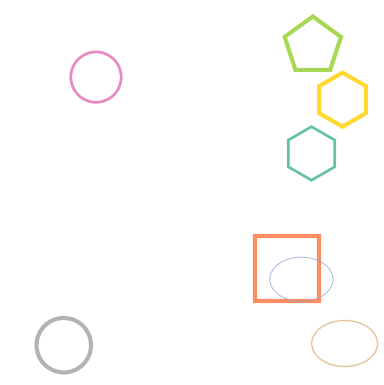[{"shape": "hexagon", "thickness": 2, "radius": 0.35, "center": [0.809, 0.601]}, {"shape": "square", "thickness": 3, "radius": 0.42, "center": [0.745, 0.303]}, {"shape": "oval", "thickness": 0.5, "radius": 0.41, "center": [0.783, 0.275]}, {"shape": "circle", "thickness": 2, "radius": 0.33, "center": [0.249, 0.8]}, {"shape": "pentagon", "thickness": 3, "radius": 0.38, "center": [0.812, 0.88]}, {"shape": "hexagon", "thickness": 3, "radius": 0.35, "center": [0.89, 0.741]}, {"shape": "oval", "thickness": 1, "radius": 0.43, "center": [0.895, 0.108]}, {"shape": "circle", "thickness": 3, "radius": 0.35, "center": [0.166, 0.103]}]